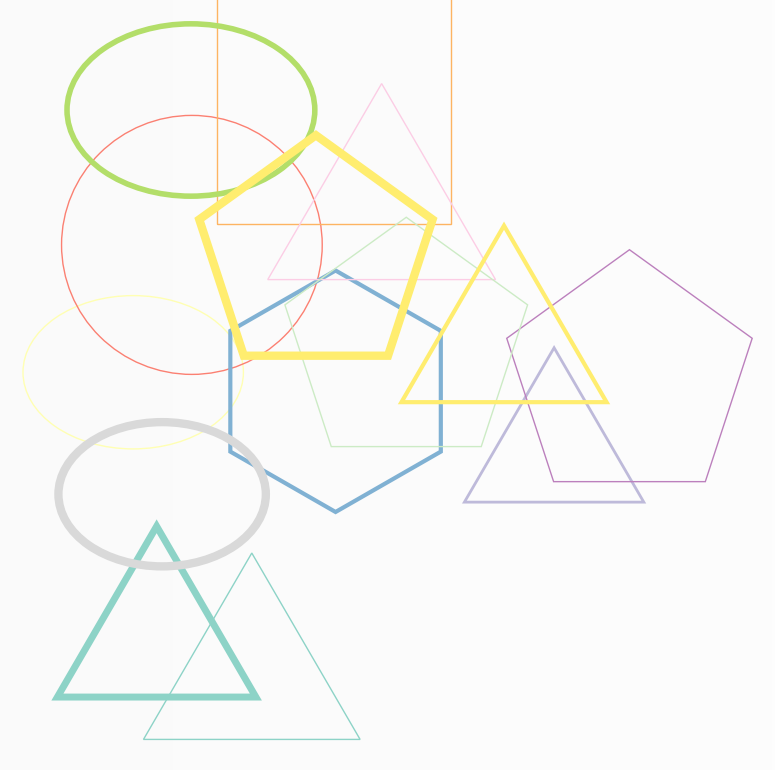[{"shape": "triangle", "thickness": 0.5, "radius": 0.81, "center": [0.325, 0.12]}, {"shape": "triangle", "thickness": 2.5, "radius": 0.74, "center": [0.202, 0.169]}, {"shape": "oval", "thickness": 0.5, "radius": 0.71, "center": [0.172, 0.517]}, {"shape": "triangle", "thickness": 1, "radius": 0.67, "center": [0.715, 0.415]}, {"shape": "circle", "thickness": 0.5, "radius": 0.84, "center": [0.248, 0.682]}, {"shape": "hexagon", "thickness": 1.5, "radius": 0.78, "center": [0.433, 0.492]}, {"shape": "square", "thickness": 0.5, "radius": 0.75, "center": [0.431, 0.86]}, {"shape": "oval", "thickness": 2, "radius": 0.8, "center": [0.246, 0.857]}, {"shape": "triangle", "thickness": 0.5, "radius": 0.85, "center": [0.492, 0.722]}, {"shape": "oval", "thickness": 3, "radius": 0.67, "center": [0.209, 0.358]}, {"shape": "pentagon", "thickness": 0.5, "radius": 0.83, "center": [0.812, 0.509]}, {"shape": "pentagon", "thickness": 0.5, "radius": 0.82, "center": [0.524, 0.553]}, {"shape": "triangle", "thickness": 1.5, "radius": 0.76, "center": [0.65, 0.554]}, {"shape": "pentagon", "thickness": 3, "radius": 0.79, "center": [0.408, 0.666]}]